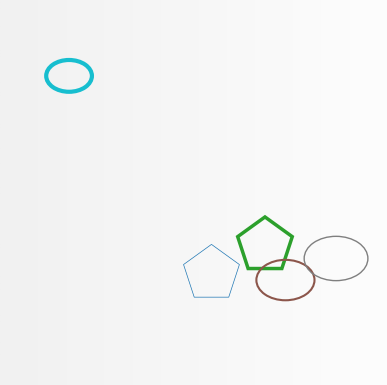[{"shape": "pentagon", "thickness": 0.5, "radius": 0.38, "center": [0.546, 0.289]}, {"shape": "pentagon", "thickness": 2.5, "radius": 0.37, "center": [0.684, 0.362]}, {"shape": "oval", "thickness": 1.5, "radius": 0.38, "center": [0.737, 0.273]}, {"shape": "oval", "thickness": 1, "radius": 0.41, "center": [0.867, 0.329]}, {"shape": "oval", "thickness": 3, "radius": 0.29, "center": [0.178, 0.803]}]